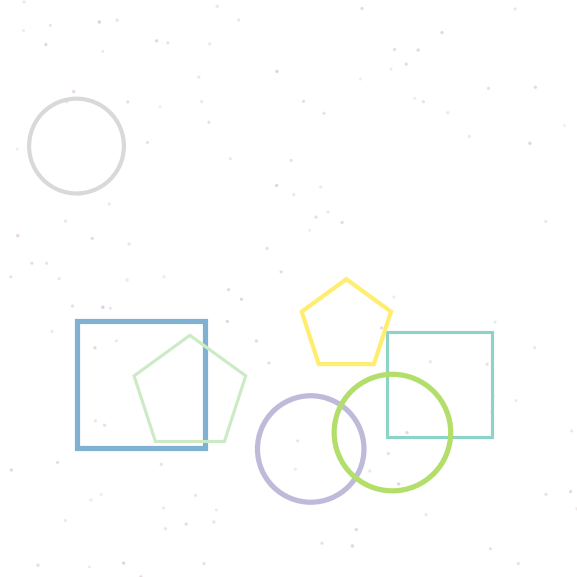[{"shape": "square", "thickness": 1.5, "radius": 0.45, "center": [0.761, 0.333]}, {"shape": "circle", "thickness": 2.5, "radius": 0.46, "center": [0.538, 0.222]}, {"shape": "square", "thickness": 2.5, "radius": 0.55, "center": [0.245, 0.334]}, {"shape": "circle", "thickness": 2.5, "radius": 0.5, "center": [0.68, 0.25]}, {"shape": "circle", "thickness": 2, "radius": 0.41, "center": [0.132, 0.746]}, {"shape": "pentagon", "thickness": 1.5, "radius": 0.51, "center": [0.329, 0.317]}, {"shape": "pentagon", "thickness": 2, "radius": 0.41, "center": [0.6, 0.434]}]